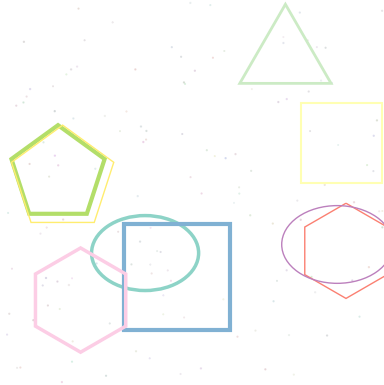[{"shape": "oval", "thickness": 2.5, "radius": 0.7, "center": [0.377, 0.343]}, {"shape": "square", "thickness": 1.5, "radius": 0.52, "center": [0.887, 0.628]}, {"shape": "hexagon", "thickness": 1, "radius": 0.62, "center": [0.899, 0.349]}, {"shape": "square", "thickness": 3, "radius": 0.69, "center": [0.46, 0.281]}, {"shape": "pentagon", "thickness": 3, "radius": 0.64, "center": [0.151, 0.548]}, {"shape": "hexagon", "thickness": 2.5, "radius": 0.68, "center": [0.209, 0.221]}, {"shape": "oval", "thickness": 1, "radius": 0.72, "center": [0.876, 0.365]}, {"shape": "triangle", "thickness": 2, "radius": 0.68, "center": [0.741, 0.852]}, {"shape": "pentagon", "thickness": 1, "radius": 0.7, "center": [0.163, 0.535]}]